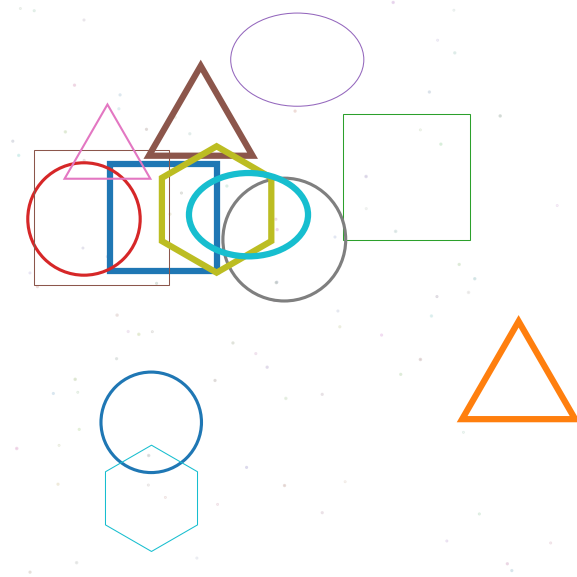[{"shape": "circle", "thickness": 1.5, "radius": 0.44, "center": [0.262, 0.268]}, {"shape": "square", "thickness": 3, "radius": 0.46, "center": [0.283, 0.623]}, {"shape": "triangle", "thickness": 3, "radius": 0.56, "center": [0.898, 0.33]}, {"shape": "square", "thickness": 0.5, "radius": 0.55, "center": [0.704, 0.693]}, {"shape": "circle", "thickness": 1.5, "radius": 0.49, "center": [0.145, 0.62]}, {"shape": "oval", "thickness": 0.5, "radius": 0.58, "center": [0.515, 0.896]}, {"shape": "triangle", "thickness": 3, "radius": 0.52, "center": [0.348, 0.781]}, {"shape": "square", "thickness": 0.5, "radius": 0.59, "center": [0.176, 0.622]}, {"shape": "triangle", "thickness": 1, "radius": 0.43, "center": [0.186, 0.733]}, {"shape": "circle", "thickness": 1.5, "radius": 0.53, "center": [0.492, 0.584]}, {"shape": "hexagon", "thickness": 3, "radius": 0.55, "center": [0.375, 0.636]}, {"shape": "hexagon", "thickness": 0.5, "radius": 0.46, "center": [0.262, 0.136]}, {"shape": "oval", "thickness": 3, "radius": 0.52, "center": [0.43, 0.627]}]